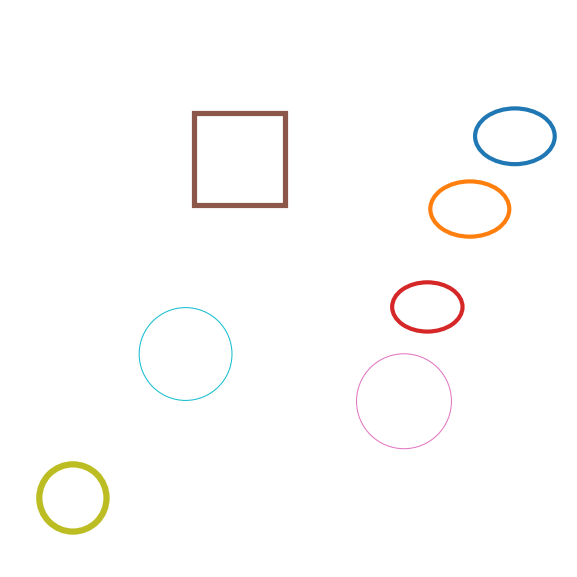[{"shape": "oval", "thickness": 2, "radius": 0.34, "center": [0.892, 0.763]}, {"shape": "oval", "thickness": 2, "radius": 0.34, "center": [0.814, 0.637]}, {"shape": "oval", "thickness": 2, "radius": 0.3, "center": [0.74, 0.468]}, {"shape": "square", "thickness": 2.5, "radius": 0.4, "center": [0.415, 0.724]}, {"shape": "circle", "thickness": 0.5, "radius": 0.41, "center": [0.7, 0.304]}, {"shape": "circle", "thickness": 3, "radius": 0.29, "center": [0.126, 0.137]}, {"shape": "circle", "thickness": 0.5, "radius": 0.4, "center": [0.321, 0.386]}]